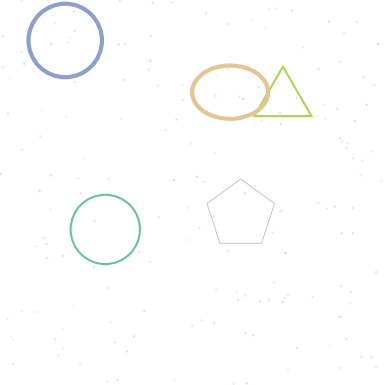[{"shape": "circle", "thickness": 1.5, "radius": 0.45, "center": [0.273, 0.404]}, {"shape": "circle", "thickness": 3, "radius": 0.48, "center": [0.169, 0.895]}, {"shape": "triangle", "thickness": 1.5, "radius": 0.43, "center": [0.735, 0.741]}, {"shape": "oval", "thickness": 3, "radius": 0.49, "center": [0.598, 0.761]}, {"shape": "pentagon", "thickness": 0.5, "radius": 0.46, "center": [0.625, 0.443]}]